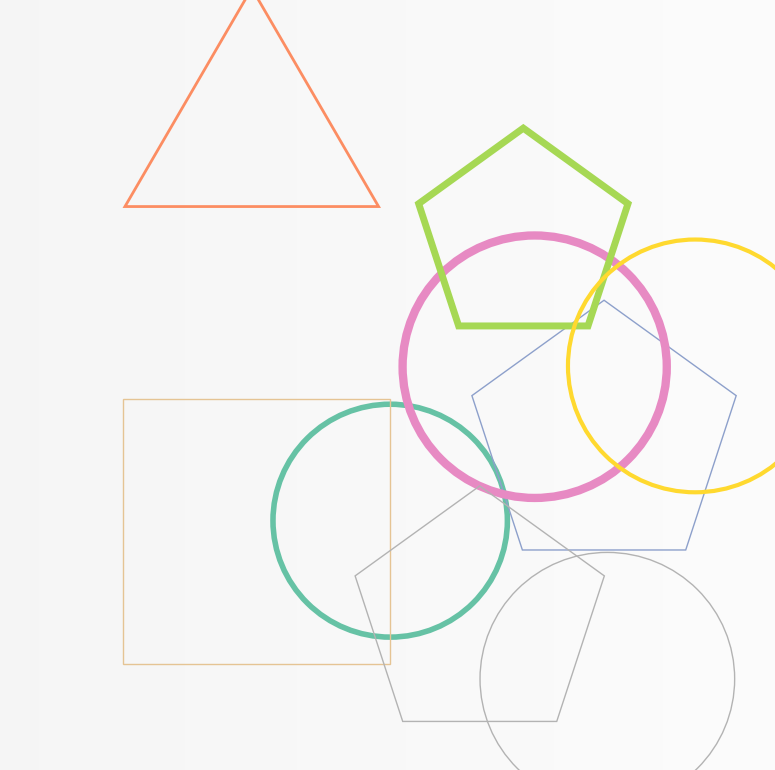[{"shape": "circle", "thickness": 2, "radius": 0.76, "center": [0.503, 0.324]}, {"shape": "triangle", "thickness": 1, "radius": 0.94, "center": [0.325, 0.826]}, {"shape": "pentagon", "thickness": 0.5, "radius": 0.9, "center": [0.779, 0.431]}, {"shape": "circle", "thickness": 3, "radius": 0.85, "center": [0.69, 0.524]}, {"shape": "pentagon", "thickness": 2.5, "radius": 0.71, "center": [0.675, 0.692]}, {"shape": "circle", "thickness": 1.5, "radius": 0.82, "center": [0.897, 0.525]}, {"shape": "square", "thickness": 0.5, "radius": 0.86, "center": [0.331, 0.31]}, {"shape": "circle", "thickness": 0.5, "radius": 0.82, "center": [0.784, 0.118]}, {"shape": "pentagon", "thickness": 0.5, "radius": 0.85, "center": [0.619, 0.2]}]